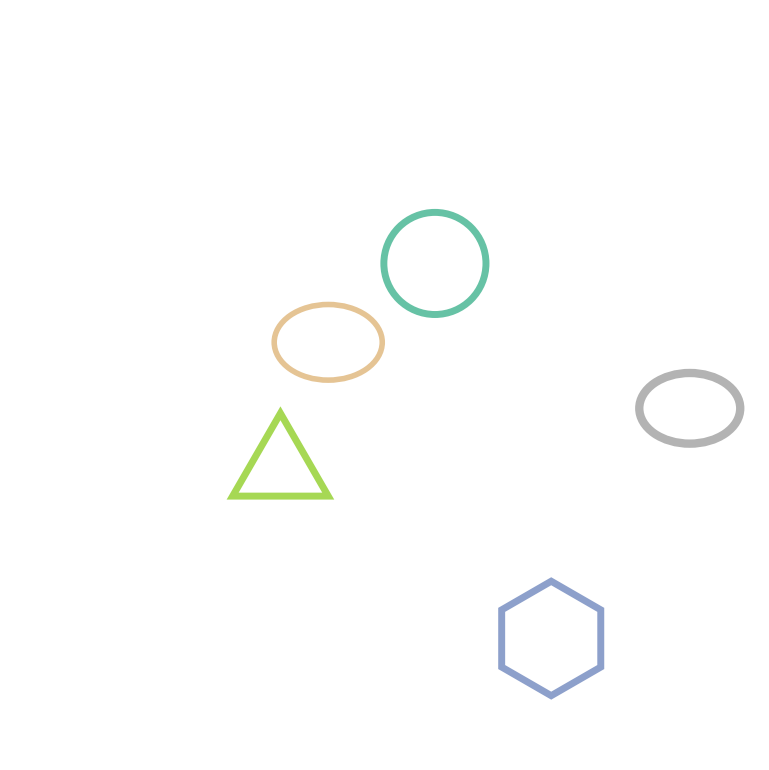[{"shape": "circle", "thickness": 2.5, "radius": 0.33, "center": [0.565, 0.658]}, {"shape": "hexagon", "thickness": 2.5, "radius": 0.37, "center": [0.716, 0.171]}, {"shape": "triangle", "thickness": 2.5, "radius": 0.36, "center": [0.364, 0.392]}, {"shape": "oval", "thickness": 2, "radius": 0.35, "center": [0.426, 0.555]}, {"shape": "oval", "thickness": 3, "radius": 0.33, "center": [0.896, 0.47]}]